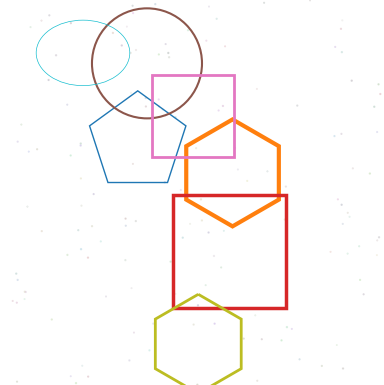[{"shape": "pentagon", "thickness": 1, "radius": 0.66, "center": [0.358, 0.632]}, {"shape": "hexagon", "thickness": 3, "radius": 0.69, "center": [0.604, 0.551]}, {"shape": "square", "thickness": 2.5, "radius": 0.73, "center": [0.595, 0.347]}, {"shape": "circle", "thickness": 1.5, "radius": 0.71, "center": [0.382, 0.835]}, {"shape": "square", "thickness": 2, "radius": 0.53, "center": [0.501, 0.698]}, {"shape": "hexagon", "thickness": 2, "radius": 0.64, "center": [0.515, 0.107]}, {"shape": "oval", "thickness": 0.5, "radius": 0.61, "center": [0.216, 0.863]}]